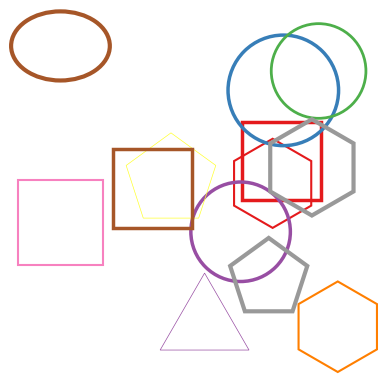[{"shape": "hexagon", "thickness": 1.5, "radius": 0.58, "center": [0.708, 0.524]}, {"shape": "square", "thickness": 2.5, "radius": 0.51, "center": [0.732, 0.581]}, {"shape": "circle", "thickness": 2.5, "radius": 0.72, "center": [0.736, 0.765]}, {"shape": "circle", "thickness": 2, "radius": 0.61, "center": [0.828, 0.816]}, {"shape": "circle", "thickness": 2.5, "radius": 0.65, "center": [0.625, 0.398]}, {"shape": "triangle", "thickness": 0.5, "radius": 0.67, "center": [0.531, 0.157]}, {"shape": "hexagon", "thickness": 1.5, "radius": 0.59, "center": [0.877, 0.151]}, {"shape": "pentagon", "thickness": 0.5, "radius": 0.61, "center": [0.444, 0.532]}, {"shape": "square", "thickness": 2.5, "radius": 0.51, "center": [0.396, 0.51]}, {"shape": "oval", "thickness": 3, "radius": 0.64, "center": [0.157, 0.881]}, {"shape": "square", "thickness": 1.5, "radius": 0.55, "center": [0.157, 0.422]}, {"shape": "pentagon", "thickness": 3, "radius": 0.53, "center": [0.698, 0.277]}, {"shape": "hexagon", "thickness": 3, "radius": 0.62, "center": [0.81, 0.565]}]